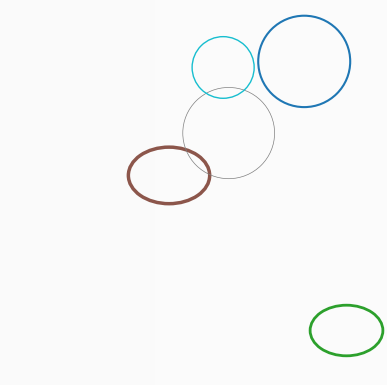[{"shape": "circle", "thickness": 1.5, "radius": 0.59, "center": [0.785, 0.84]}, {"shape": "oval", "thickness": 2, "radius": 0.47, "center": [0.894, 0.142]}, {"shape": "oval", "thickness": 2.5, "radius": 0.52, "center": [0.436, 0.544]}, {"shape": "circle", "thickness": 0.5, "radius": 0.59, "center": [0.59, 0.654]}, {"shape": "circle", "thickness": 1, "radius": 0.4, "center": [0.576, 0.825]}]